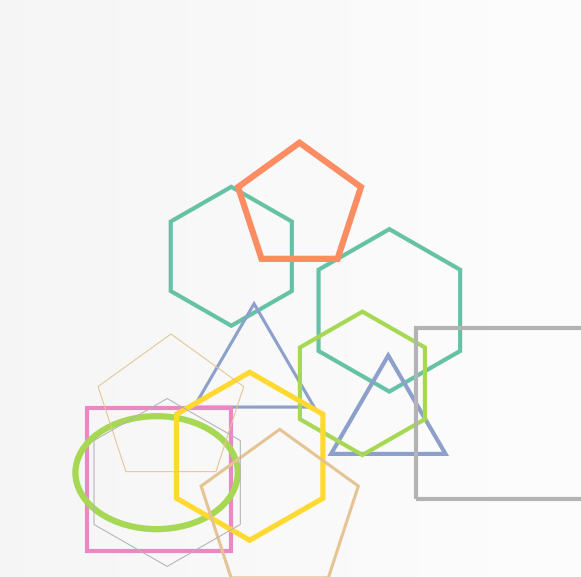[{"shape": "hexagon", "thickness": 2, "radius": 0.7, "center": [0.67, 0.462]}, {"shape": "hexagon", "thickness": 2, "radius": 0.6, "center": [0.398, 0.555]}, {"shape": "pentagon", "thickness": 3, "radius": 0.56, "center": [0.515, 0.641]}, {"shape": "triangle", "thickness": 2, "radius": 0.57, "center": [0.668, 0.27]}, {"shape": "triangle", "thickness": 1.5, "radius": 0.6, "center": [0.437, 0.354]}, {"shape": "square", "thickness": 2, "radius": 0.62, "center": [0.274, 0.168]}, {"shape": "hexagon", "thickness": 2, "radius": 0.62, "center": [0.624, 0.335]}, {"shape": "oval", "thickness": 3, "radius": 0.7, "center": [0.269, 0.181]}, {"shape": "hexagon", "thickness": 2.5, "radius": 0.73, "center": [0.43, 0.209]}, {"shape": "pentagon", "thickness": 0.5, "radius": 0.66, "center": [0.294, 0.289]}, {"shape": "pentagon", "thickness": 1.5, "radius": 0.71, "center": [0.481, 0.114]}, {"shape": "hexagon", "thickness": 0.5, "radius": 0.73, "center": [0.288, 0.164]}, {"shape": "square", "thickness": 2, "radius": 0.74, "center": [0.864, 0.284]}]